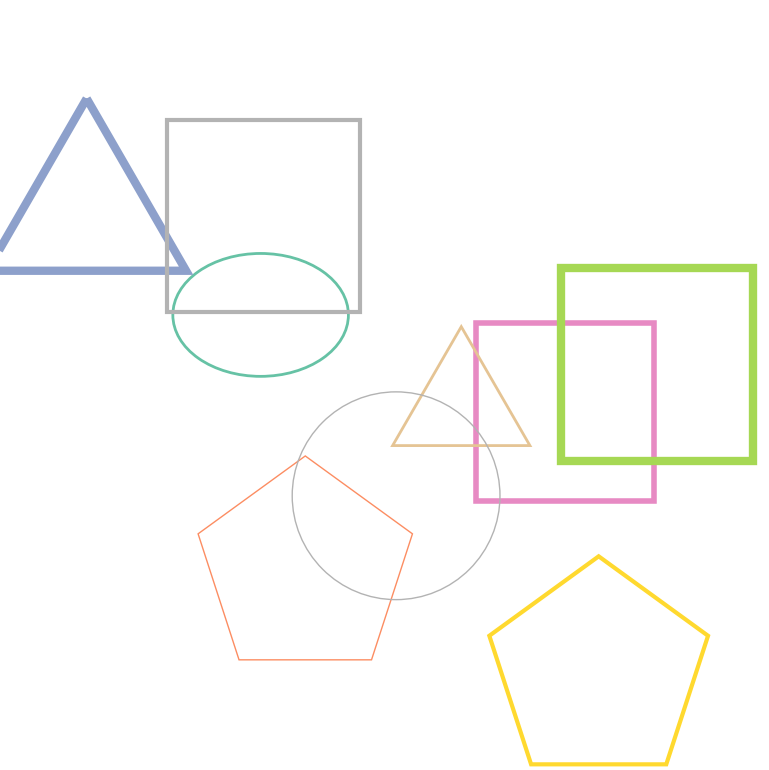[{"shape": "oval", "thickness": 1, "radius": 0.57, "center": [0.338, 0.591]}, {"shape": "pentagon", "thickness": 0.5, "radius": 0.73, "center": [0.396, 0.261]}, {"shape": "triangle", "thickness": 3, "radius": 0.75, "center": [0.113, 0.723]}, {"shape": "square", "thickness": 2, "radius": 0.58, "center": [0.734, 0.464]}, {"shape": "square", "thickness": 3, "radius": 0.63, "center": [0.853, 0.527]}, {"shape": "pentagon", "thickness": 1.5, "radius": 0.75, "center": [0.778, 0.128]}, {"shape": "triangle", "thickness": 1, "radius": 0.51, "center": [0.599, 0.473]}, {"shape": "circle", "thickness": 0.5, "radius": 0.67, "center": [0.514, 0.356]}, {"shape": "square", "thickness": 1.5, "radius": 0.63, "center": [0.342, 0.719]}]